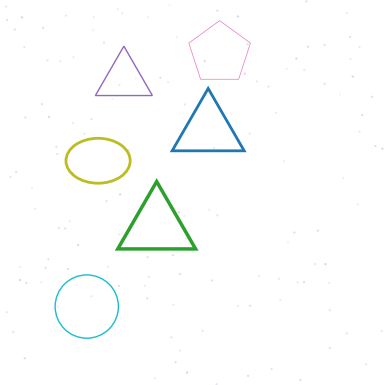[{"shape": "triangle", "thickness": 2, "radius": 0.54, "center": [0.541, 0.662]}, {"shape": "triangle", "thickness": 2.5, "radius": 0.58, "center": [0.407, 0.412]}, {"shape": "triangle", "thickness": 1, "radius": 0.43, "center": [0.322, 0.795]}, {"shape": "pentagon", "thickness": 0.5, "radius": 0.42, "center": [0.57, 0.862]}, {"shape": "oval", "thickness": 2, "radius": 0.42, "center": [0.255, 0.582]}, {"shape": "circle", "thickness": 1, "radius": 0.41, "center": [0.225, 0.204]}]